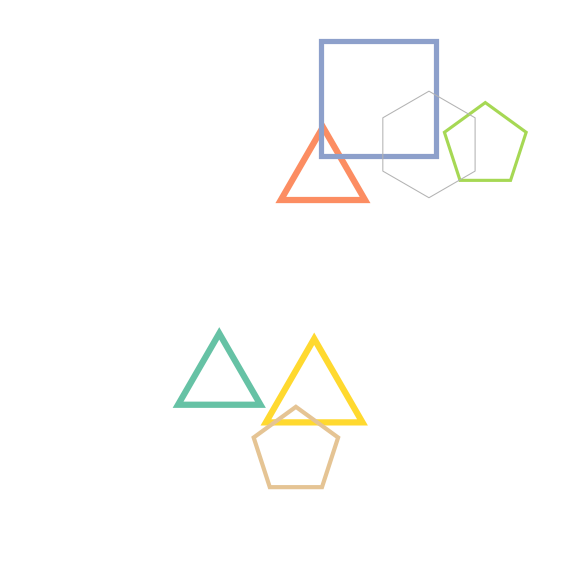[{"shape": "triangle", "thickness": 3, "radius": 0.41, "center": [0.38, 0.339]}, {"shape": "triangle", "thickness": 3, "radius": 0.42, "center": [0.559, 0.695]}, {"shape": "square", "thickness": 2.5, "radius": 0.5, "center": [0.656, 0.829]}, {"shape": "pentagon", "thickness": 1.5, "radius": 0.37, "center": [0.84, 0.747]}, {"shape": "triangle", "thickness": 3, "radius": 0.48, "center": [0.544, 0.316]}, {"shape": "pentagon", "thickness": 2, "radius": 0.38, "center": [0.512, 0.218]}, {"shape": "hexagon", "thickness": 0.5, "radius": 0.46, "center": [0.743, 0.749]}]